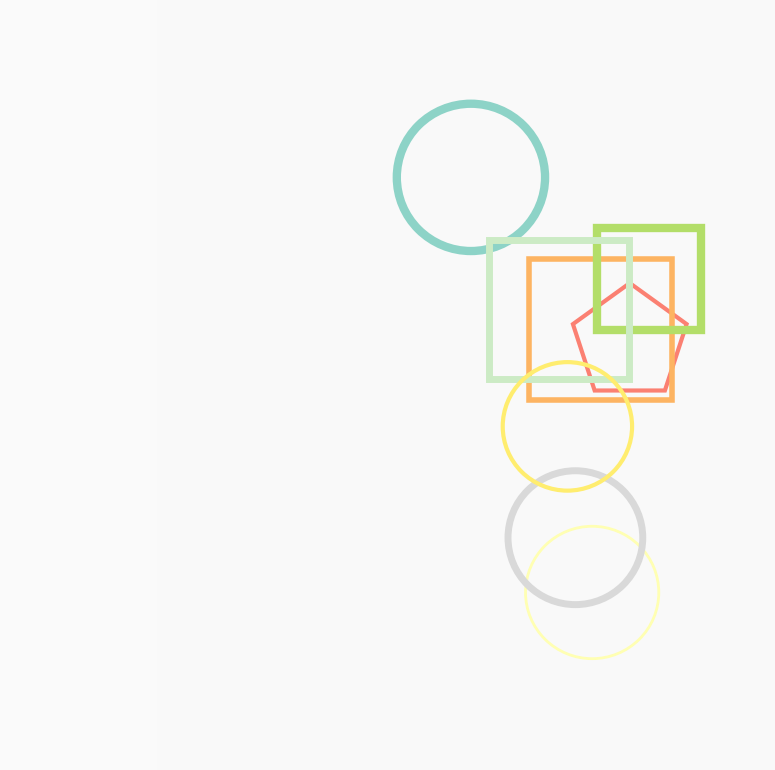[{"shape": "circle", "thickness": 3, "radius": 0.48, "center": [0.608, 0.77]}, {"shape": "circle", "thickness": 1, "radius": 0.43, "center": [0.764, 0.231]}, {"shape": "pentagon", "thickness": 1.5, "radius": 0.39, "center": [0.813, 0.555]}, {"shape": "square", "thickness": 2, "radius": 0.46, "center": [0.775, 0.572]}, {"shape": "square", "thickness": 3, "radius": 0.33, "center": [0.838, 0.638]}, {"shape": "circle", "thickness": 2.5, "radius": 0.43, "center": [0.742, 0.302]}, {"shape": "square", "thickness": 2.5, "radius": 0.45, "center": [0.721, 0.598]}, {"shape": "circle", "thickness": 1.5, "radius": 0.42, "center": [0.732, 0.446]}]